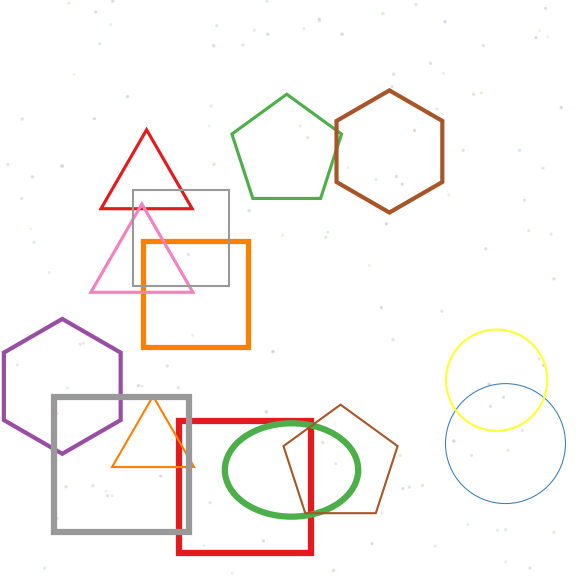[{"shape": "triangle", "thickness": 1.5, "radius": 0.46, "center": [0.254, 0.683]}, {"shape": "square", "thickness": 3, "radius": 0.57, "center": [0.424, 0.156]}, {"shape": "circle", "thickness": 0.5, "radius": 0.52, "center": [0.875, 0.231]}, {"shape": "pentagon", "thickness": 1.5, "radius": 0.5, "center": [0.496, 0.736]}, {"shape": "oval", "thickness": 3, "radius": 0.58, "center": [0.505, 0.185]}, {"shape": "hexagon", "thickness": 2, "radius": 0.58, "center": [0.108, 0.33]}, {"shape": "square", "thickness": 2.5, "radius": 0.46, "center": [0.339, 0.49]}, {"shape": "triangle", "thickness": 1, "radius": 0.41, "center": [0.265, 0.231]}, {"shape": "circle", "thickness": 1, "radius": 0.44, "center": [0.86, 0.341]}, {"shape": "hexagon", "thickness": 2, "radius": 0.53, "center": [0.674, 0.737]}, {"shape": "pentagon", "thickness": 1, "radius": 0.52, "center": [0.59, 0.195]}, {"shape": "triangle", "thickness": 1.5, "radius": 0.51, "center": [0.246, 0.544]}, {"shape": "square", "thickness": 1, "radius": 0.42, "center": [0.313, 0.587]}, {"shape": "square", "thickness": 3, "radius": 0.58, "center": [0.21, 0.195]}]